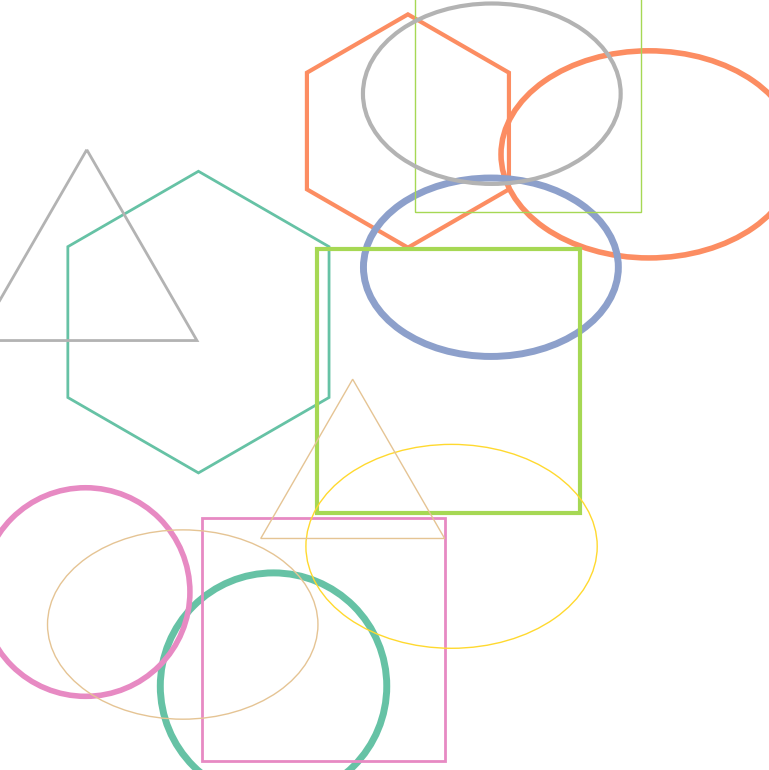[{"shape": "circle", "thickness": 2.5, "radius": 0.74, "center": [0.355, 0.109]}, {"shape": "hexagon", "thickness": 1, "radius": 0.98, "center": [0.258, 0.582]}, {"shape": "hexagon", "thickness": 1.5, "radius": 0.76, "center": [0.53, 0.83]}, {"shape": "oval", "thickness": 2, "radius": 0.96, "center": [0.843, 0.8]}, {"shape": "oval", "thickness": 2.5, "radius": 0.83, "center": [0.638, 0.653]}, {"shape": "square", "thickness": 1, "radius": 0.79, "center": [0.42, 0.17]}, {"shape": "circle", "thickness": 2, "radius": 0.68, "center": [0.111, 0.231]}, {"shape": "square", "thickness": 1.5, "radius": 0.86, "center": [0.582, 0.505]}, {"shape": "square", "thickness": 0.5, "radius": 0.73, "center": [0.685, 0.871]}, {"shape": "oval", "thickness": 0.5, "radius": 0.95, "center": [0.586, 0.29]}, {"shape": "oval", "thickness": 0.5, "radius": 0.88, "center": [0.237, 0.189]}, {"shape": "triangle", "thickness": 0.5, "radius": 0.69, "center": [0.458, 0.37]}, {"shape": "oval", "thickness": 1.5, "radius": 0.84, "center": [0.639, 0.878]}, {"shape": "triangle", "thickness": 1, "radius": 0.83, "center": [0.113, 0.64]}]